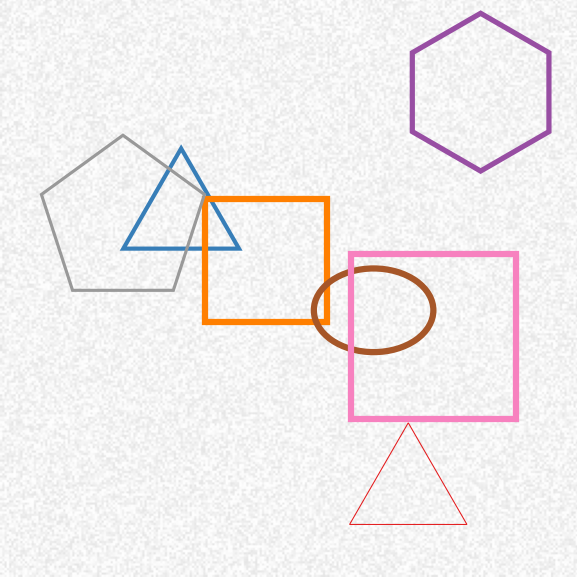[{"shape": "triangle", "thickness": 0.5, "radius": 0.59, "center": [0.707, 0.15]}, {"shape": "triangle", "thickness": 2, "radius": 0.58, "center": [0.314, 0.626]}, {"shape": "hexagon", "thickness": 2.5, "radius": 0.68, "center": [0.832, 0.84]}, {"shape": "square", "thickness": 3, "radius": 0.53, "center": [0.461, 0.548]}, {"shape": "oval", "thickness": 3, "radius": 0.52, "center": [0.647, 0.462]}, {"shape": "square", "thickness": 3, "radius": 0.72, "center": [0.75, 0.417]}, {"shape": "pentagon", "thickness": 1.5, "radius": 0.74, "center": [0.213, 0.617]}]